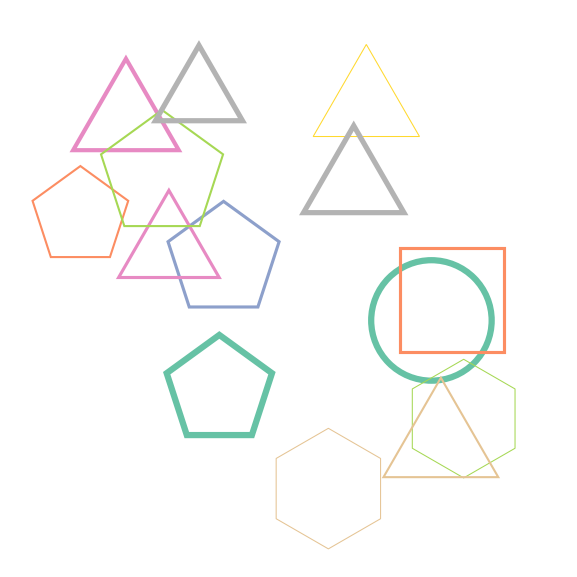[{"shape": "circle", "thickness": 3, "radius": 0.52, "center": [0.747, 0.444]}, {"shape": "pentagon", "thickness": 3, "radius": 0.48, "center": [0.38, 0.323]}, {"shape": "pentagon", "thickness": 1, "radius": 0.44, "center": [0.139, 0.624]}, {"shape": "square", "thickness": 1.5, "radius": 0.45, "center": [0.783, 0.48]}, {"shape": "pentagon", "thickness": 1.5, "radius": 0.51, "center": [0.387, 0.549]}, {"shape": "triangle", "thickness": 2, "radius": 0.53, "center": [0.218, 0.792]}, {"shape": "triangle", "thickness": 1.5, "radius": 0.5, "center": [0.292, 0.569]}, {"shape": "pentagon", "thickness": 1, "radius": 0.56, "center": [0.281, 0.698]}, {"shape": "hexagon", "thickness": 0.5, "radius": 0.51, "center": [0.803, 0.274]}, {"shape": "triangle", "thickness": 0.5, "radius": 0.53, "center": [0.634, 0.816]}, {"shape": "triangle", "thickness": 1, "radius": 0.57, "center": [0.763, 0.23]}, {"shape": "hexagon", "thickness": 0.5, "radius": 0.52, "center": [0.569, 0.153]}, {"shape": "triangle", "thickness": 2.5, "radius": 0.5, "center": [0.613, 0.681]}, {"shape": "triangle", "thickness": 2.5, "radius": 0.43, "center": [0.345, 0.834]}]